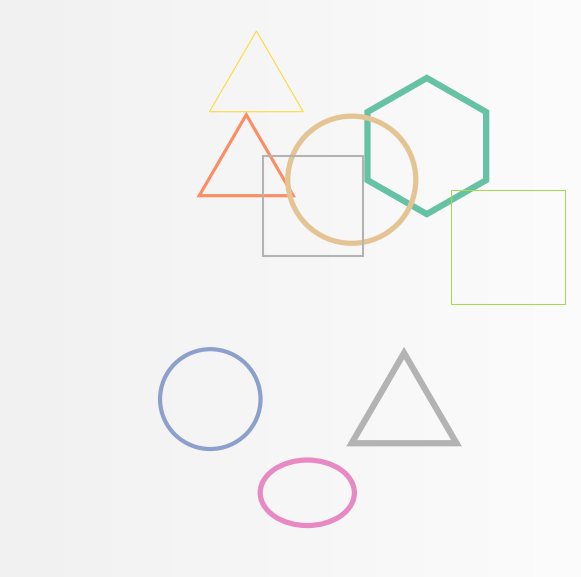[{"shape": "hexagon", "thickness": 3, "radius": 0.59, "center": [0.734, 0.746]}, {"shape": "triangle", "thickness": 1.5, "radius": 0.47, "center": [0.424, 0.707]}, {"shape": "circle", "thickness": 2, "radius": 0.43, "center": [0.362, 0.308]}, {"shape": "oval", "thickness": 2.5, "radius": 0.41, "center": [0.529, 0.146]}, {"shape": "square", "thickness": 0.5, "radius": 0.49, "center": [0.874, 0.572]}, {"shape": "triangle", "thickness": 0.5, "radius": 0.47, "center": [0.441, 0.852]}, {"shape": "circle", "thickness": 2.5, "radius": 0.55, "center": [0.605, 0.688]}, {"shape": "triangle", "thickness": 3, "radius": 0.52, "center": [0.695, 0.284]}, {"shape": "square", "thickness": 1, "radius": 0.43, "center": [0.538, 0.643]}]